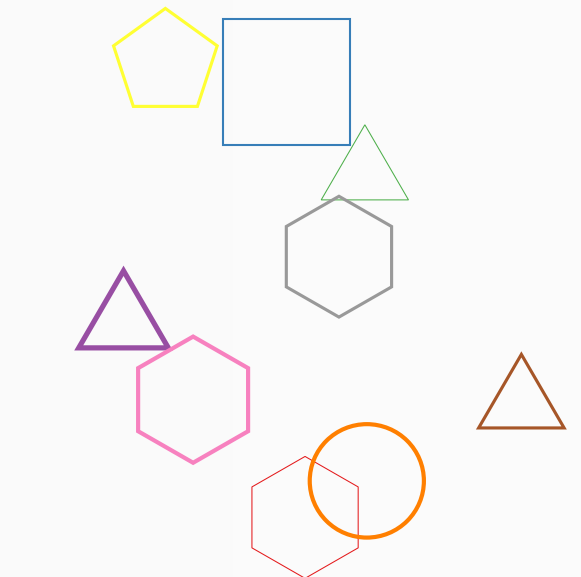[{"shape": "hexagon", "thickness": 0.5, "radius": 0.53, "center": [0.525, 0.103]}, {"shape": "square", "thickness": 1, "radius": 0.55, "center": [0.492, 0.857]}, {"shape": "triangle", "thickness": 0.5, "radius": 0.43, "center": [0.628, 0.696]}, {"shape": "triangle", "thickness": 2.5, "radius": 0.44, "center": [0.213, 0.441]}, {"shape": "circle", "thickness": 2, "radius": 0.49, "center": [0.631, 0.166]}, {"shape": "pentagon", "thickness": 1.5, "radius": 0.47, "center": [0.285, 0.891]}, {"shape": "triangle", "thickness": 1.5, "radius": 0.42, "center": [0.897, 0.301]}, {"shape": "hexagon", "thickness": 2, "radius": 0.55, "center": [0.332, 0.307]}, {"shape": "hexagon", "thickness": 1.5, "radius": 0.52, "center": [0.583, 0.555]}]